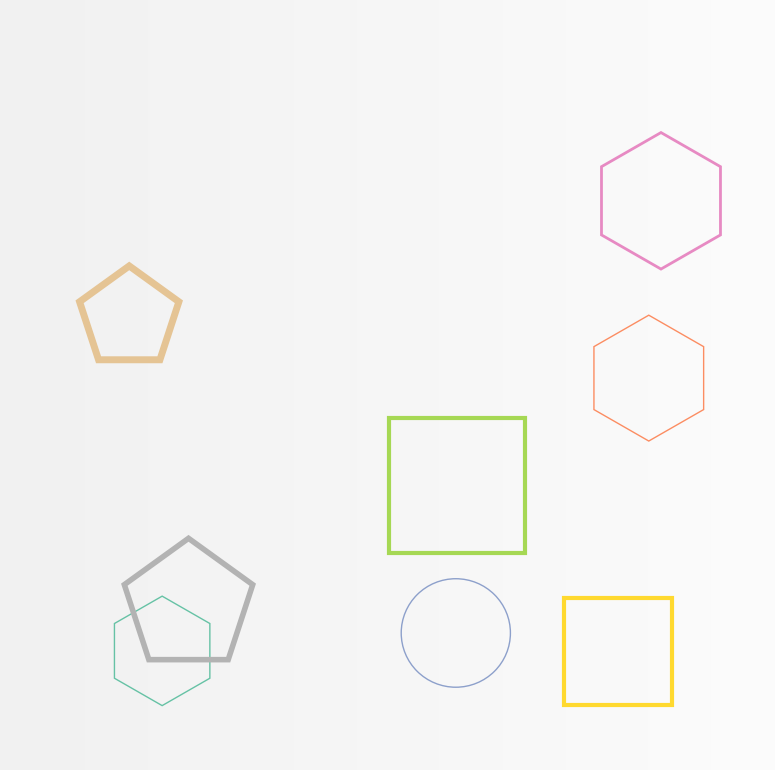[{"shape": "hexagon", "thickness": 0.5, "radius": 0.36, "center": [0.209, 0.155]}, {"shape": "hexagon", "thickness": 0.5, "radius": 0.41, "center": [0.837, 0.509]}, {"shape": "circle", "thickness": 0.5, "radius": 0.35, "center": [0.588, 0.178]}, {"shape": "hexagon", "thickness": 1, "radius": 0.44, "center": [0.853, 0.739]}, {"shape": "square", "thickness": 1.5, "radius": 0.44, "center": [0.59, 0.369]}, {"shape": "square", "thickness": 1.5, "radius": 0.35, "center": [0.798, 0.154]}, {"shape": "pentagon", "thickness": 2.5, "radius": 0.34, "center": [0.167, 0.587]}, {"shape": "pentagon", "thickness": 2, "radius": 0.44, "center": [0.243, 0.214]}]